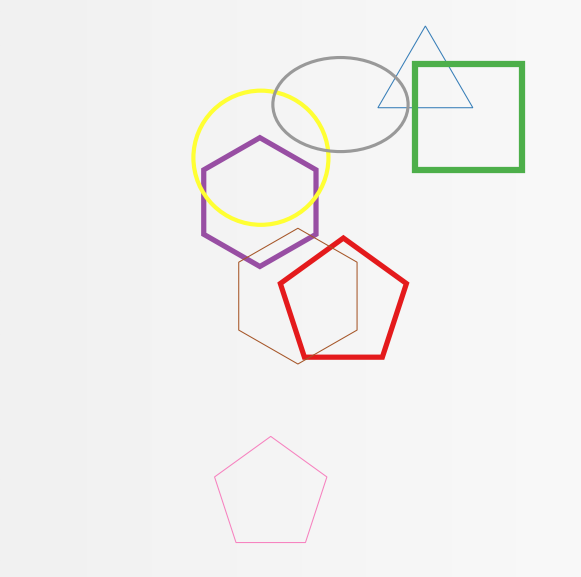[{"shape": "pentagon", "thickness": 2.5, "radius": 0.57, "center": [0.591, 0.473]}, {"shape": "triangle", "thickness": 0.5, "radius": 0.47, "center": [0.732, 0.86]}, {"shape": "square", "thickness": 3, "radius": 0.46, "center": [0.807, 0.797]}, {"shape": "hexagon", "thickness": 2.5, "radius": 0.56, "center": [0.447, 0.649]}, {"shape": "circle", "thickness": 2, "radius": 0.58, "center": [0.449, 0.726]}, {"shape": "hexagon", "thickness": 0.5, "radius": 0.59, "center": [0.513, 0.486]}, {"shape": "pentagon", "thickness": 0.5, "radius": 0.51, "center": [0.466, 0.142]}, {"shape": "oval", "thickness": 1.5, "radius": 0.58, "center": [0.586, 0.818]}]